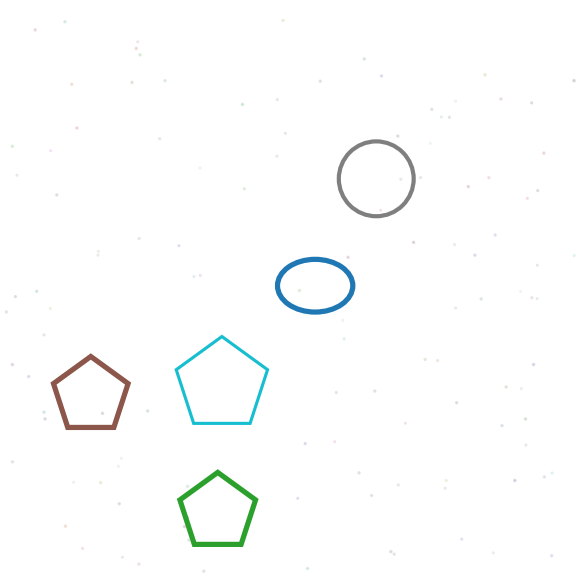[{"shape": "oval", "thickness": 2.5, "radius": 0.33, "center": [0.546, 0.504]}, {"shape": "pentagon", "thickness": 2.5, "radius": 0.34, "center": [0.377, 0.112]}, {"shape": "pentagon", "thickness": 2.5, "radius": 0.34, "center": [0.157, 0.314]}, {"shape": "circle", "thickness": 2, "radius": 0.32, "center": [0.652, 0.69]}, {"shape": "pentagon", "thickness": 1.5, "radius": 0.42, "center": [0.384, 0.333]}]